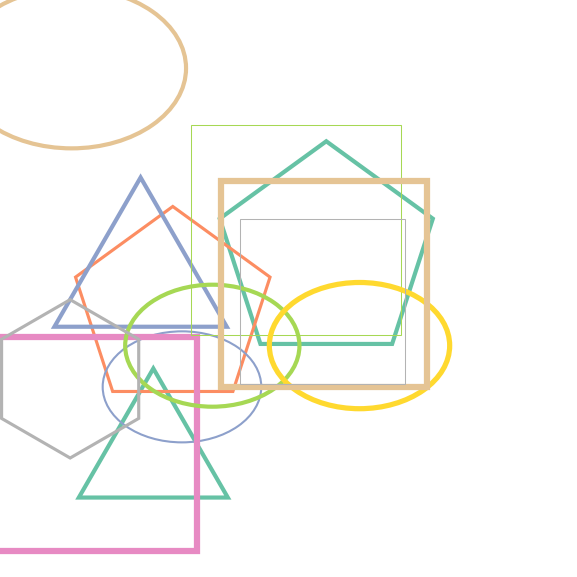[{"shape": "pentagon", "thickness": 2, "radius": 0.97, "center": [0.565, 0.561]}, {"shape": "triangle", "thickness": 2, "radius": 0.74, "center": [0.265, 0.212]}, {"shape": "pentagon", "thickness": 1.5, "radius": 0.89, "center": [0.299, 0.465]}, {"shape": "oval", "thickness": 1, "radius": 0.69, "center": [0.315, 0.329]}, {"shape": "triangle", "thickness": 2, "radius": 0.86, "center": [0.243, 0.52]}, {"shape": "square", "thickness": 3, "radius": 0.93, "center": [0.157, 0.23]}, {"shape": "oval", "thickness": 2, "radius": 0.75, "center": [0.368, 0.401]}, {"shape": "square", "thickness": 0.5, "radius": 0.91, "center": [0.513, 0.601]}, {"shape": "oval", "thickness": 2.5, "radius": 0.78, "center": [0.623, 0.401]}, {"shape": "oval", "thickness": 2, "radius": 0.99, "center": [0.124, 0.881]}, {"shape": "square", "thickness": 3, "radius": 0.89, "center": [0.561, 0.508]}, {"shape": "square", "thickness": 0.5, "radius": 0.72, "center": [0.559, 0.477]}, {"shape": "hexagon", "thickness": 1.5, "radius": 0.69, "center": [0.121, 0.343]}]